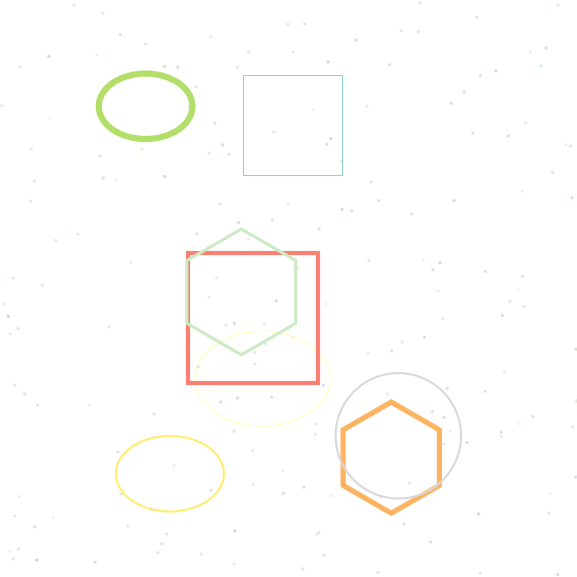[{"shape": "square", "thickness": 0.5, "radius": 0.43, "center": [0.506, 0.782]}, {"shape": "oval", "thickness": 0.5, "radius": 0.59, "center": [0.454, 0.343]}, {"shape": "square", "thickness": 2, "radius": 0.56, "center": [0.438, 0.448]}, {"shape": "hexagon", "thickness": 2.5, "radius": 0.48, "center": [0.678, 0.207]}, {"shape": "oval", "thickness": 3, "radius": 0.41, "center": [0.252, 0.815]}, {"shape": "circle", "thickness": 1, "radius": 0.54, "center": [0.69, 0.244]}, {"shape": "hexagon", "thickness": 1.5, "radius": 0.54, "center": [0.418, 0.494]}, {"shape": "oval", "thickness": 1, "radius": 0.47, "center": [0.294, 0.179]}]